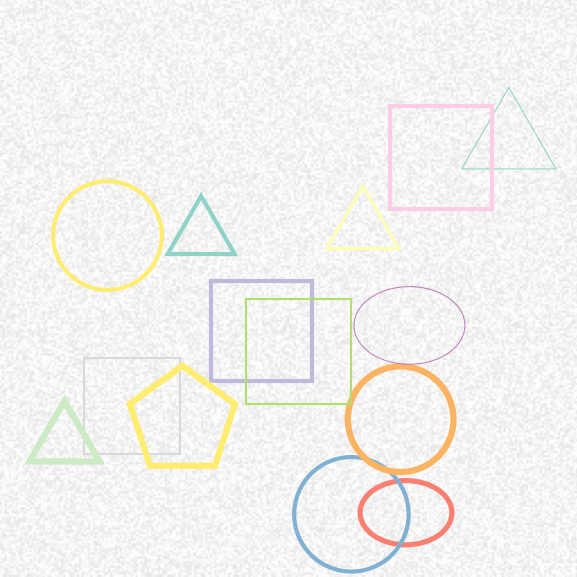[{"shape": "triangle", "thickness": 0.5, "radius": 0.47, "center": [0.881, 0.754]}, {"shape": "triangle", "thickness": 2, "radius": 0.33, "center": [0.348, 0.593]}, {"shape": "triangle", "thickness": 1.5, "radius": 0.36, "center": [0.628, 0.605]}, {"shape": "square", "thickness": 2, "radius": 0.43, "center": [0.453, 0.426]}, {"shape": "oval", "thickness": 2.5, "radius": 0.4, "center": [0.703, 0.111]}, {"shape": "circle", "thickness": 2, "radius": 0.5, "center": [0.608, 0.109]}, {"shape": "circle", "thickness": 3, "radius": 0.46, "center": [0.694, 0.273]}, {"shape": "square", "thickness": 1, "radius": 0.45, "center": [0.517, 0.39]}, {"shape": "square", "thickness": 2, "radius": 0.44, "center": [0.764, 0.726]}, {"shape": "square", "thickness": 1, "radius": 0.42, "center": [0.229, 0.296]}, {"shape": "oval", "thickness": 0.5, "radius": 0.48, "center": [0.709, 0.436]}, {"shape": "triangle", "thickness": 3, "radius": 0.35, "center": [0.112, 0.235]}, {"shape": "pentagon", "thickness": 3, "radius": 0.48, "center": [0.316, 0.27]}, {"shape": "circle", "thickness": 2, "radius": 0.47, "center": [0.186, 0.591]}]